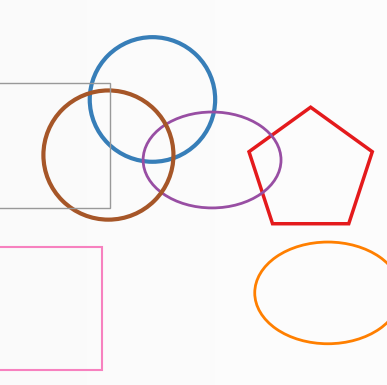[{"shape": "pentagon", "thickness": 2.5, "radius": 0.84, "center": [0.802, 0.554]}, {"shape": "circle", "thickness": 3, "radius": 0.81, "center": [0.393, 0.742]}, {"shape": "oval", "thickness": 2, "radius": 0.89, "center": [0.547, 0.584]}, {"shape": "oval", "thickness": 2, "radius": 0.94, "center": [0.846, 0.239]}, {"shape": "circle", "thickness": 3, "radius": 0.84, "center": [0.28, 0.597]}, {"shape": "square", "thickness": 1.5, "radius": 0.8, "center": [0.105, 0.199]}, {"shape": "square", "thickness": 1, "radius": 0.81, "center": [0.12, 0.623]}]